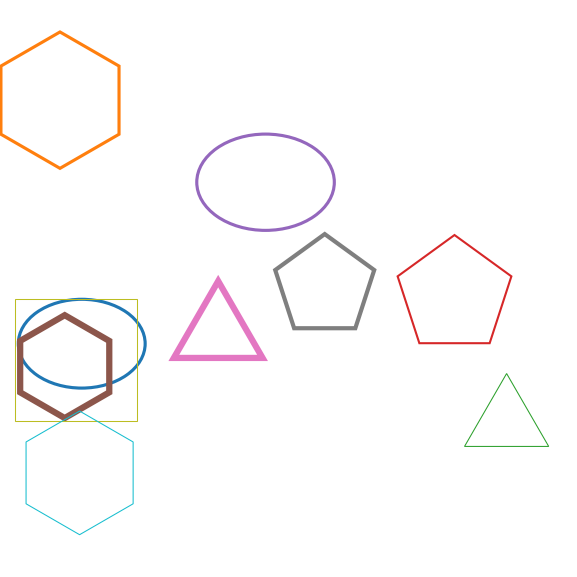[{"shape": "oval", "thickness": 1.5, "radius": 0.55, "center": [0.142, 0.404]}, {"shape": "hexagon", "thickness": 1.5, "radius": 0.59, "center": [0.104, 0.826]}, {"shape": "triangle", "thickness": 0.5, "radius": 0.42, "center": [0.877, 0.268]}, {"shape": "pentagon", "thickness": 1, "radius": 0.52, "center": [0.787, 0.489]}, {"shape": "oval", "thickness": 1.5, "radius": 0.6, "center": [0.46, 0.684]}, {"shape": "hexagon", "thickness": 3, "radius": 0.45, "center": [0.112, 0.364]}, {"shape": "triangle", "thickness": 3, "radius": 0.44, "center": [0.378, 0.424]}, {"shape": "pentagon", "thickness": 2, "radius": 0.45, "center": [0.562, 0.504]}, {"shape": "square", "thickness": 0.5, "radius": 0.53, "center": [0.131, 0.375]}, {"shape": "hexagon", "thickness": 0.5, "radius": 0.54, "center": [0.138, 0.18]}]